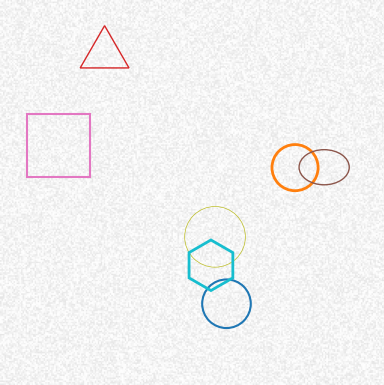[{"shape": "circle", "thickness": 1.5, "radius": 0.32, "center": [0.588, 0.211]}, {"shape": "circle", "thickness": 2, "radius": 0.3, "center": [0.766, 0.565]}, {"shape": "triangle", "thickness": 1, "radius": 0.37, "center": [0.272, 0.86]}, {"shape": "oval", "thickness": 1, "radius": 0.33, "center": [0.842, 0.566]}, {"shape": "square", "thickness": 1.5, "radius": 0.41, "center": [0.152, 0.623]}, {"shape": "circle", "thickness": 0.5, "radius": 0.39, "center": [0.559, 0.385]}, {"shape": "hexagon", "thickness": 2, "radius": 0.33, "center": [0.548, 0.311]}]